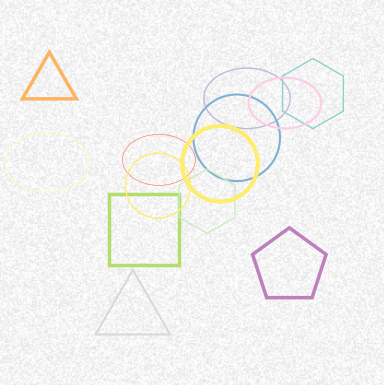[{"shape": "hexagon", "thickness": 1, "radius": 0.46, "center": [0.813, 0.757]}, {"shape": "oval", "thickness": 0.5, "radius": 0.55, "center": [0.122, 0.579]}, {"shape": "oval", "thickness": 1, "radius": 0.56, "center": [0.642, 0.745]}, {"shape": "oval", "thickness": 0.5, "radius": 0.47, "center": [0.413, 0.585]}, {"shape": "circle", "thickness": 1.5, "radius": 0.56, "center": [0.615, 0.642]}, {"shape": "triangle", "thickness": 2.5, "radius": 0.4, "center": [0.128, 0.784]}, {"shape": "square", "thickness": 2.5, "radius": 0.46, "center": [0.374, 0.404]}, {"shape": "oval", "thickness": 1.5, "radius": 0.47, "center": [0.74, 0.732]}, {"shape": "triangle", "thickness": 1.5, "radius": 0.56, "center": [0.345, 0.187]}, {"shape": "pentagon", "thickness": 2.5, "radius": 0.5, "center": [0.752, 0.308]}, {"shape": "hexagon", "thickness": 1, "radius": 0.42, "center": [0.538, 0.477]}, {"shape": "circle", "thickness": 1, "radius": 0.42, "center": [0.41, 0.518]}, {"shape": "circle", "thickness": 3, "radius": 0.49, "center": [0.571, 0.575]}]